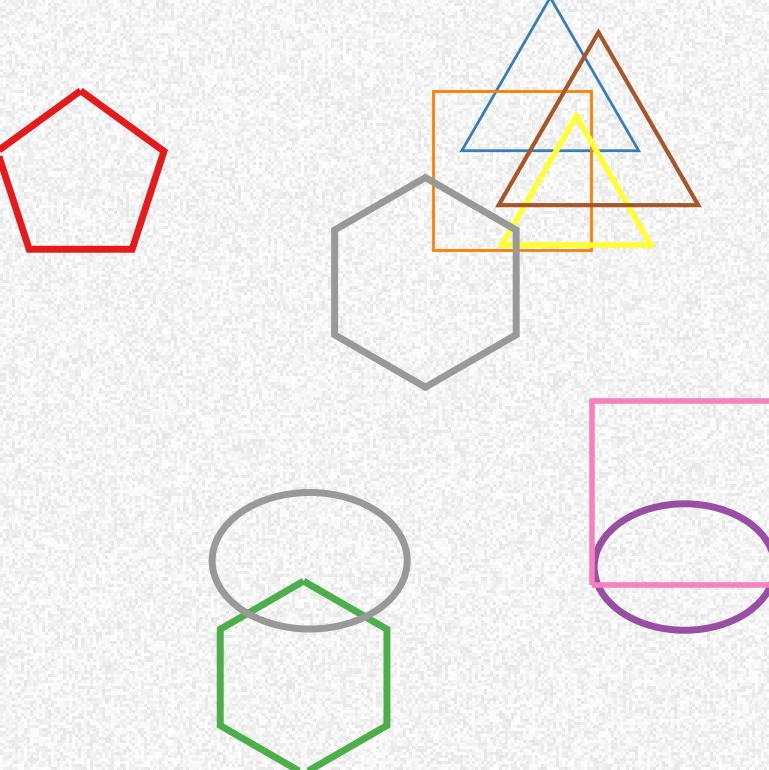[{"shape": "pentagon", "thickness": 2.5, "radius": 0.57, "center": [0.105, 0.768]}, {"shape": "triangle", "thickness": 1, "radius": 0.66, "center": [0.715, 0.871]}, {"shape": "hexagon", "thickness": 2.5, "radius": 0.63, "center": [0.394, 0.12]}, {"shape": "oval", "thickness": 2.5, "radius": 0.59, "center": [0.889, 0.264]}, {"shape": "square", "thickness": 1, "radius": 0.51, "center": [0.665, 0.778]}, {"shape": "triangle", "thickness": 2, "radius": 0.56, "center": [0.748, 0.738]}, {"shape": "triangle", "thickness": 1.5, "radius": 0.75, "center": [0.777, 0.808]}, {"shape": "square", "thickness": 2, "radius": 0.6, "center": [0.889, 0.36]}, {"shape": "hexagon", "thickness": 2.5, "radius": 0.68, "center": [0.552, 0.633]}, {"shape": "oval", "thickness": 2.5, "radius": 0.63, "center": [0.402, 0.272]}]